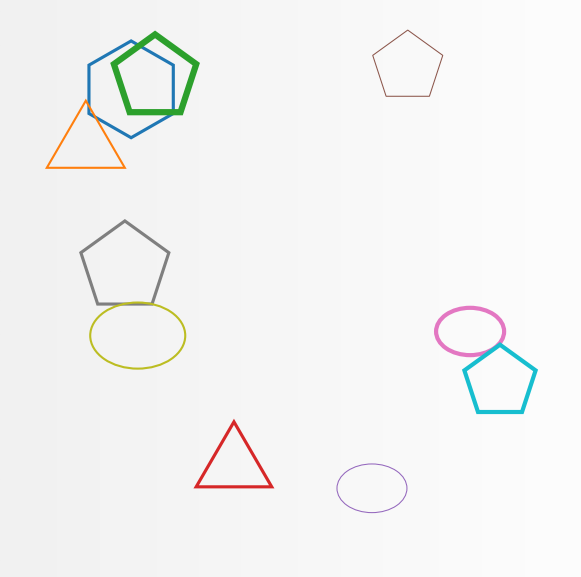[{"shape": "hexagon", "thickness": 1.5, "radius": 0.42, "center": [0.226, 0.844]}, {"shape": "triangle", "thickness": 1, "radius": 0.39, "center": [0.148, 0.747]}, {"shape": "pentagon", "thickness": 3, "radius": 0.37, "center": [0.267, 0.865]}, {"shape": "triangle", "thickness": 1.5, "radius": 0.38, "center": [0.402, 0.194]}, {"shape": "oval", "thickness": 0.5, "radius": 0.3, "center": [0.64, 0.154]}, {"shape": "pentagon", "thickness": 0.5, "radius": 0.32, "center": [0.702, 0.884]}, {"shape": "oval", "thickness": 2, "radius": 0.29, "center": [0.809, 0.425]}, {"shape": "pentagon", "thickness": 1.5, "radius": 0.4, "center": [0.215, 0.537]}, {"shape": "oval", "thickness": 1, "radius": 0.41, "center": [0.237, 0.418]}, {"shape": "pentagon", "thickness": 2, "radius": 0.32, "center": [0.86, 0.338]}]